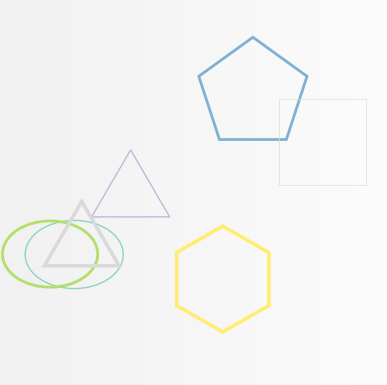[{"shape": "oval", "thickness": 1, "radius": 0.63, "center": [0.192, 0.339]}, {"shape": "triangle", "thickness": 1, "radius": 0.58, "center": [0.337, 0.495]}, {"shape": "pentagon", "thickness": 2, "radius": 0.73, "center": [0.653, 0.756]}, {"shape": "oval", "thickness": 2, "radius": 0.61, "center": [0.129, 0.34]}, {"shape": "triangle", "thickness": 2.5, "radius": 0.56, "center": [0.211, 0.365]}, {"shape": "square", "thickness": 0.5, "radius": 0.56, "center": [0.831, 0.631]}, {"shape": "hexagon", "thickness": 2.5, "radius": 0.69, "center": [0.575, 0.275]}]